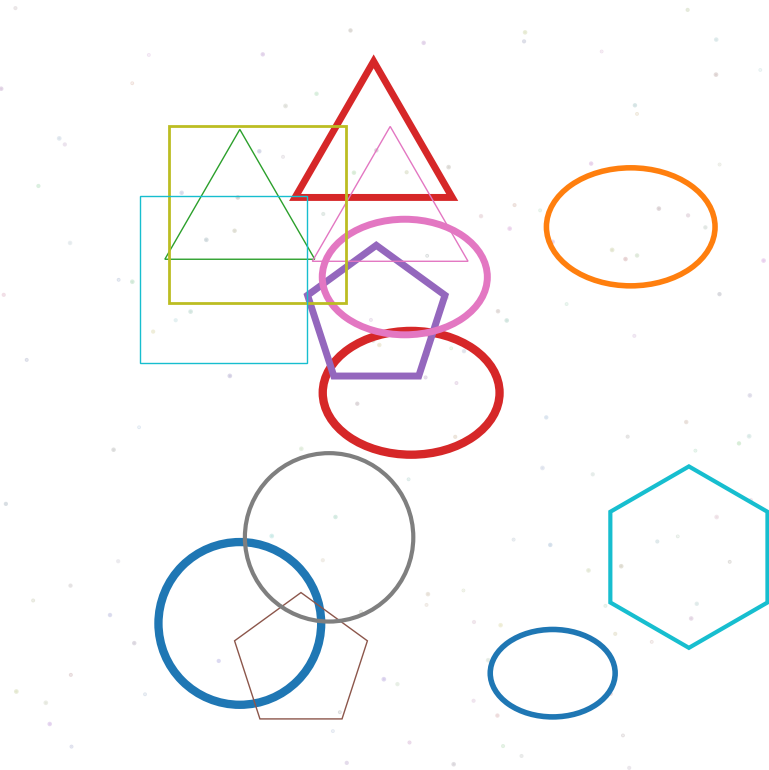[{"shape": "circle", "thickness": 3, "radius": 0.53, "center": [0.311, 0.19]}, {"shape": "oval", "thickness": 2, "radius": 0.41, "center": [0.718, 0.126]}, {"shape": "oval", "thickness": 2, "radius": 0.55, "center": [0.819, 0.705]}, {"shape": "triangle", "thickness": 0.5, "radius": 0.56, "center": [0.311, 0.72]}, {"shape": "oval", "thickness": 3, "radius": 0.57, "center": [0.534, 0.49]}, {"shape": "triangle", "thickness": 2.5, "radius": 0.59, "center": [0.485, 0.802]}, {"shape": "pentagon", "thickness": 2.5, "radius": 0.47, "center": [0.489, 0.588]}, {"shape": "pentagon", "thickness": 0.5, "radius": 0.45, "center": [0.391, 0.14]}, {"shape": "triangle", "thickness": 0.5, "radius": 0.58, "center": [0.507, 0.719]}, {"shape": "oval", "thickness": 2.5, "radius": 0.54, "center": [0.526, 0.64]}, {"shape": "circle", "thickness": 1.5, "radius": 0.55, "center": [0.427, 0.302]}, {"shape": "square", "thickness": 1, "radius": 0.58, "center": [0.334, 0.721]}, {"shape": "hexagon", "thickness": 1.5, "radius": 0.59, "center": [0.895, 0.276]}, {"shape": "square", "thickness": 0.5, "radius": 0.54, "center": [0.29, 0.637]}]